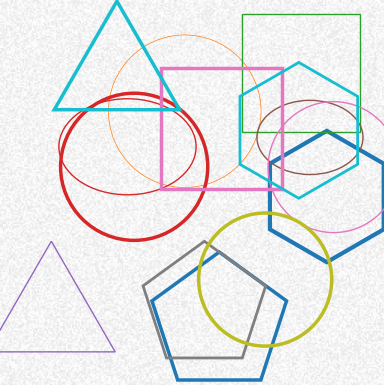[{"shape": "pentagon", "thickness": 2.5, "radius": 0.92, "center": [0.57, 0.162]}, {"shape": "hexagon", "thickness": 3, "radius": 0.85, "center": [0.849, 0.49]}, {"shape": "circle", "thickness": 0.5, "radius": 0.99, "center": [0.48, 0.711]}, {"shape": "square", "thickness": 1, "radius": 0.77, "center": [0.782, 0.811]}, {"shape": "oval", "thickness": 1, "radius": 0.89, "center": [0.331, 0.619]}, {"shape": "circle", "thickness": 2.5, "radius": 0.96, "center": [0.348, 0.567]}, {"shape": "triangle", "thickness": 1, "radius": 0.96, "center": [0.133, 0.182]}, {"shape": "oval", "thickness": 1, "radius": 0.69, "center": [0.805, 0.643]}, {"shape": "square", "thickness": 2.5, "radius": 0.79, "center": [0.575, 0.666]}, {"shape": "circle", "thickness": 1, "radius": 0.85, "center": [0.867, 0.566]}, {"shape": "pentagon", "thickness": 2, "radius": 0.84, "center": [0.531, 0.206]}, {"shape": "circle", "thickness": 2.5, "radius": 0.86, "center": [0.689, 0.274]}, {"shape": "triangle", "thickness": 2.5, "radius": 0.94, "center": [0.304, 0.809]}, {"shape": "hexagon", "thickness": 2, "radius": 0.88, "center": [0.776, 0.661]}]